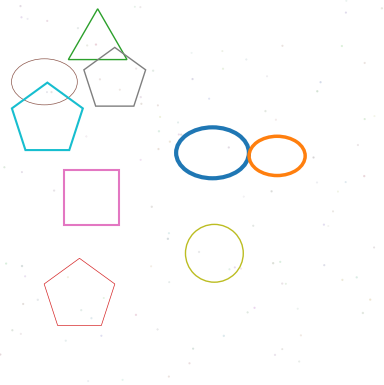[{"shape": "oval", "thickness": 3, "radius": 0.47, "center": [0.552, 0.603]}, {"shape": "oval", "thickness": 2.5, "radius": 0.36, "center": [0.72, 0.595]}, {"shape": "triangle", "thickness": 1, "radius": 0.44, "center": [0.254, 0.889]}, {"shape": "pentagon", "thickness": 0.5, "radius": 0.48, "center": [0.206, 0.233]}, {"shape": "oval", "thickness": 0.5, "radius": 0.43, "center": [0.115, 0.787]}, {"shape": "square", "thickness": 1.5, "radius": 0.36, "center": [0.238, 0.487]}, {"shape": "pentagon", "thickness": 1, "radius": 0.42, "center": [0.298, 0.793]}, {"shape": "circle", "thickness": 1, "radius": 0.38, "center": [0.557, 0.342]}, {"shape": "pentagon", "thickness": 1.5, "radius": 0.48, "center": [0.123, 0.689]}]